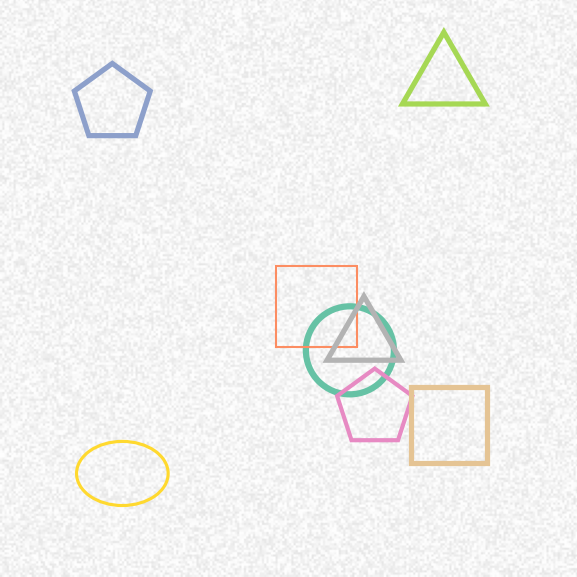[{"shape": "circle", "thickness": 3, "radius": 0.38, "center": [0.606, 0.393]}, {"shape": "square", "thickness": 1, "radius": 0.35, "center": [0.549, 0.469]}, {"shape": "pentagon", "thickness": 2.5, "radius": 0.35, "center": [0.194, 0.82]}, {"shape": "pentagon", "thickness": 2, "radius": 0.34, "center": [0.649, 0.292]}, {"shape": "triangle", "thickness": 2.5, "radius": 0.41, "center": [0.769, 0.861]}, {"shape": "oval", "thickness": 1.5, "radius": 0.4, "center": [0.212, 0.179]}, {"shape": "square", "thickness": 2.5, "radius": 0.33, "center": [0.778, 0.264]}, {"shape": "triangle", "thickness": 2.5, "radius": 0.37, "center": [0.63, 0.412]}]